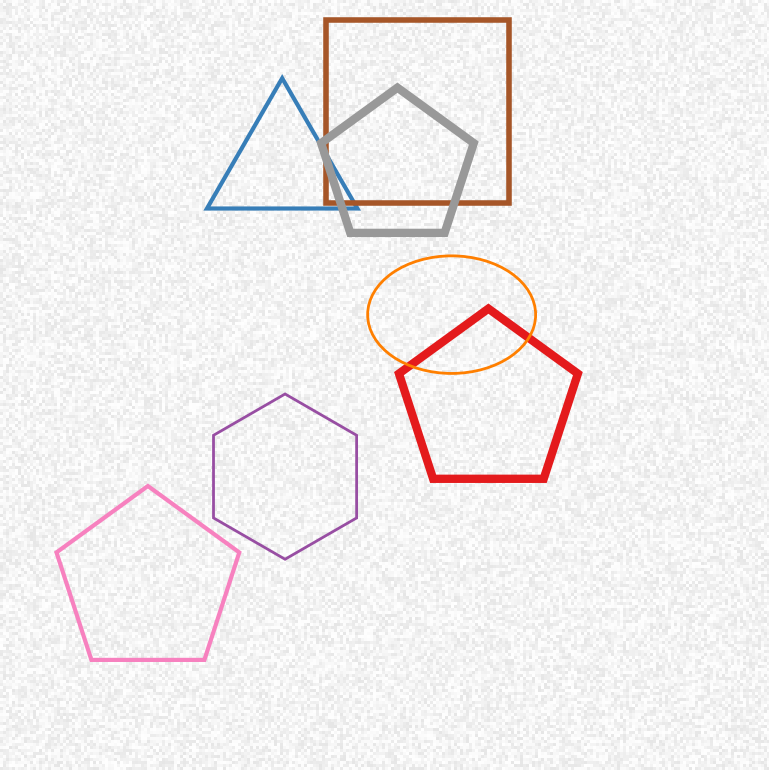[{"shape": "pentagon", "thickness": 3, "radius": 0.61, "center": [0.634, 0.477]}, {"shape": "triangle", "thickness": 1.5, "radius": 0.56, "center": [0.366, 0.786]}, {"shape": "hexagon", "thickness": 1, "radius": 0.54, "center": [0.37, 0.381]}, {"shape": "oval", "thickness": 1, "radius": 0.55, "center": [0.587, 0.591]}, {"shape": "square", "thickness": 2, "radius": 0.59, "center": [0.542, 0.855]}, {"shape": "pentagon", "thickness": 1.5, "radius": 0.62, "center": [0.192, 0.244]}, {"shape": "pentagon", "thickness": 3, "radius": 0.52, "center": [0.516, 0.782]}]